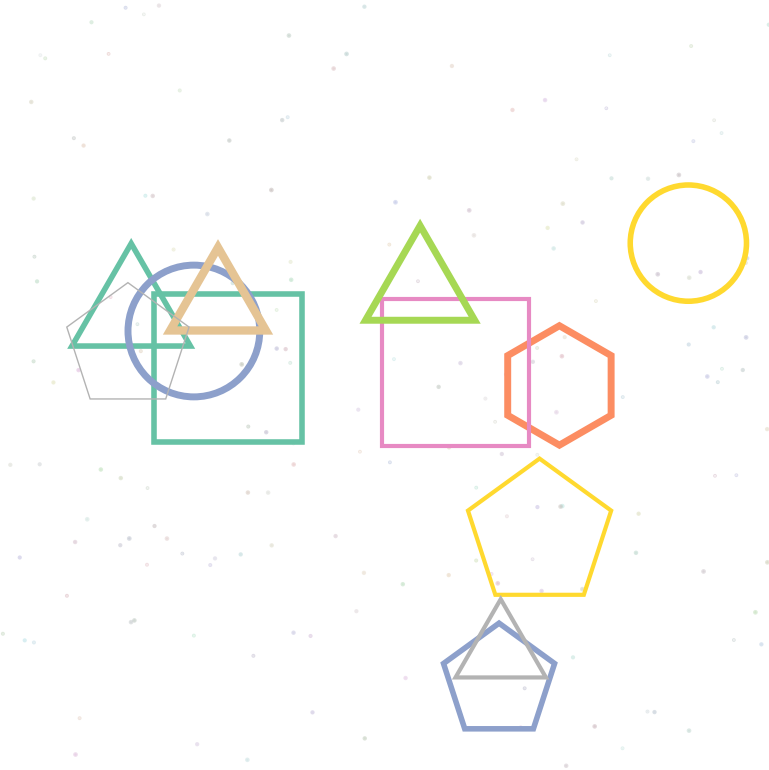[{"shape": "square", "thickness": 2, "radius": 0.48, "center": [0.296, 0.522]}, {"shape": "triangle", "thickness": 2, "radius": 0.44, "center": [0.17, 0.595]}, {"shape": "hexagon", "thickness": 2.5, "radius": 0.39, "center": [0.727, 0.499]}, {"shape": "pentagon", "thickness": 2, "radius": 0.38, "center": [0.648, 0.115]}, {"shape": "circle", "thickness": 2.5, "radius": 0.43, "center": [0.252, 0.57]}, {"shape": "square", "thickness": 1.5, "radius": 0.48, "center": [0.591, 0.517]}, {"shape": "triangle", "thickness": 2.5, "radius": 0.41, "center": [0.546, 0.625]}, {"shape": "circle", "thickness": 2, "radius": 0.38, "center": [0.894, 0.684]}, {"shape": "pentagon", "thickness": 1.5, "radius": 0.49, "center": [0.701, 0.307]}, {"shape": "triangle", "thickness": 3, "radius": 0.36, "center": [0.283, 0.607]}, {"shape": "pentagon", "thickness": 0.5, "radius": 0.42, "center": [0.166, 0.549]}, {"shape": "triangle", "thickness": 1.5, "radius": 0.34, "center": [0.65, 0.154]}]